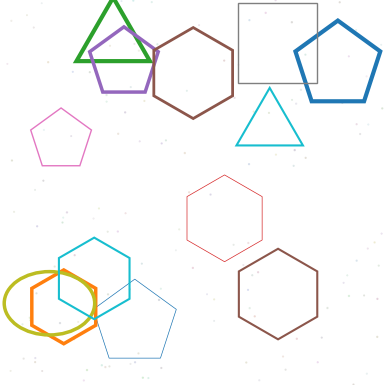[{"shape": "pentagon", "thickness": 3, "radius": 0.58, "center": [0.878, 0.831]}, {"shape": "pentagon", "thickness": 0.5, "radius": 0.57, "center": [0.35, 0.161]}, {"shape": "hexagon", "thickness": 2.5, "radius": 0.48, "center": [0.166, 0.203]}, {"shape": "triangle", "thickness": 3, "radius": 0.55, "center": [0.294, 0.896]}, {"shape": "hexagon", "thickness": 0.5, "radius": 0.56, "center": [0.583, 0.433]}, {"shape": "pentagon", "thickness": 2.5, "radius": 0.47, "center": [0.322, 0.837]}, {"shape": "hexagon", "thickness": 2, "radius": 0.59, "center": [0.502, 0.81]}, {"shape": "hexagon", "thickness": 1.5, "radius": 0.59, "center": [0.722, 0.236]}, {"shape": "pentagon", "thickness": 1, "radius": 0.41, "center": [0.159, 0.637]}, {"shape": "square", "thickness": 1, "radius": 0.51, "center": [0.72, 0.888]}, {"shape": "oval", "thickness": 2.5, "radius": 0.59, "center": [0.128, 0.212]}, {"shape": "triangle", "thickness": 1.5, "radius": 0.5, "center": [0.701, 0.672]}, {"shape": "hexagon", "thickness": 1.5, "radius": 0.53, "center": [0.245, 0.277]}]